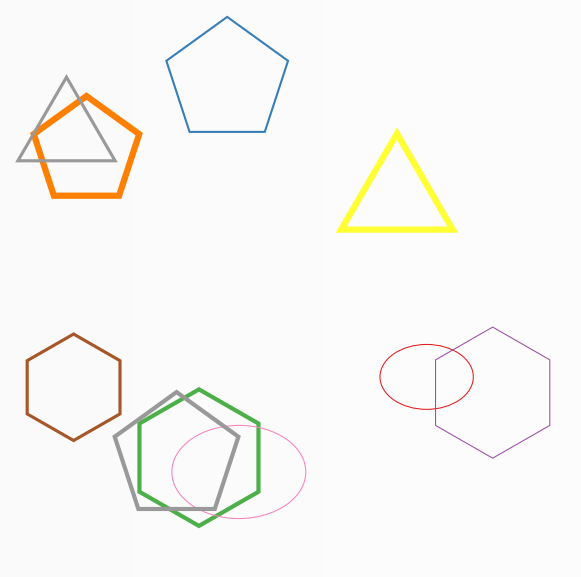[{"shape": "oval", "thickness": 0.5, "radius": 0.4, "center": [0.734, 0.347]}, {"shape": "pentagon", "thickness": 1, "radius": 0.55, "center": [0.391, 0.86]}, {"shape": "hexagon", "thickness": 2, "radius": 0.59, "center": [0.342, 0.207]}, {"shape": "hexagon", "thickness": 0.5, "radius": 0.57, "center": [0.848, 0.319]}, {"shape": "pentagon", "thickness": 3, "radius": 0.48, "center": [0.149, 0.737]}, {"shape": "triangle", "thickness": 3, "radius": 0.55, "center": [0.683, 0.657]}, {"shape": "hexagon", "thickness": 1.5, "radius": 0.46, "center": [0.127, 0.329]}, {"shape": "oval", "thickness": 0.5, "radius": 0.58, "center": [0.411, 0.182]}, {"shape": "pentagon", "thickness": 2, "radius": 0.56, "center": [0.304, 0.208]}, {"shape": "triangle", "thickness": 1.5, "radius": 0.48, "center": [0.114, 0.769]}]